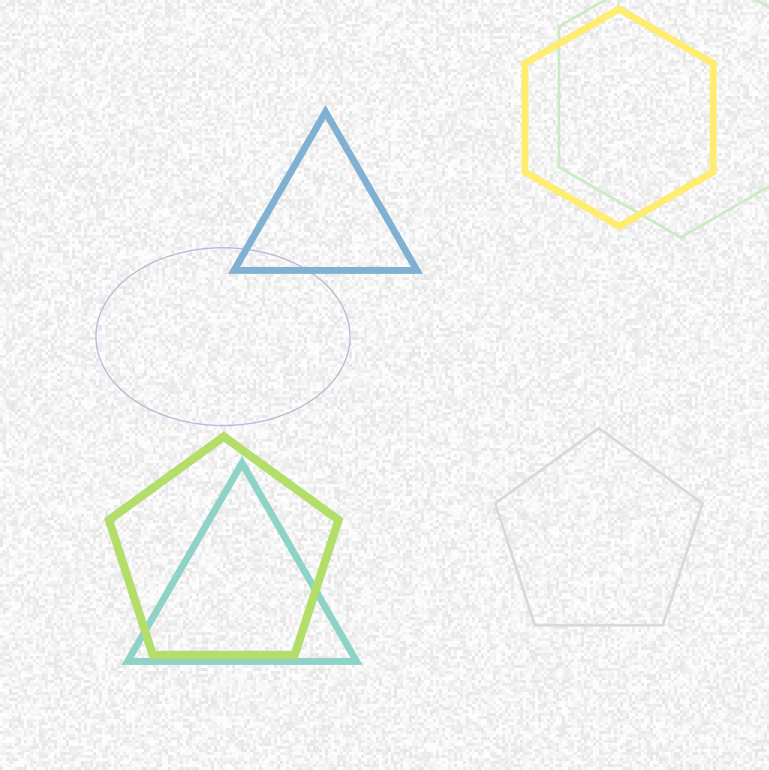[{"shape": "triangle", "thickness": 2.5, "radius": 0.86, "center": [0.314, 0.227]}, {"shape": "oval", "thickness": 0.5, "radius": 0.82, "center": [0.29, 0.563]}, {"shape": "triangle", "thickness": 2.5, "radius": 0.69, "center": [0.423, 0.717]}, {"shape": "pentagon", "thickness": 3, "radius": 0.78, "center": [0.291, 0.276]}, {"shape": "pentagon", "thickness": 1, "radius": 0.71, "center": [0.778, 0.302]}, {"shape": "hexagon", "thickness": 1, "radius": 0.91, "center": [0.884, 0.874]}, {"shape": "hexagon", "thickness": 2.5, "radius": 0.71, "center": [0.804, 0.847]}]